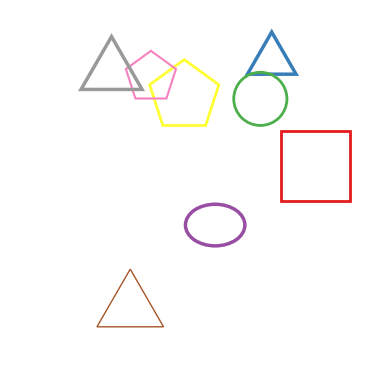[{"shape": "square", "thickness": 2, "radius": 0.45, "center": [0.82, 0.568]}, {"shape": "triangle", "thickness": 2.5, "radius": 0.36, "center": [0.706, 0.844]}, {"shape": "circle", "thickness": 2, "radius": 0.35, "center": [0.676, 0.743]}, {"shape": "oval", "thickness": 2.5, "radius": 0.39, "center": [0.559, 0.415]}, {"shape": "pentagon", "thickness": 2, "radius": 0.47, "center": [0.479, 0.751]}, {"shape": "triangle", "thickness": 1, "radius": 0.5, "center": [0.338, 0.201]}, {"shape": "pentagon", "thickness": 1.5, "radius": 0.34, "center": [0.392, 0.8]}, {"shape": "triangle", "thickness": 2.5, "radius": 0.46, "center": [0.29, 0.813]}]